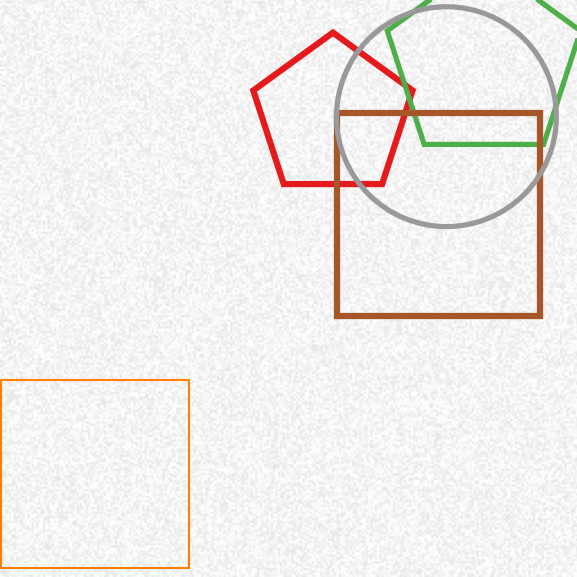[{"shape": "pentagon", "thickness": 3, "radius": 0.72, "center": [0.577, 0.798]}, {"shape": "pentagon", "thickness": 2.5, "radius": 0.88, "center": [0.838, 0.891]}, {"shape": "square", "thickness": 1, "radius": 0.81, "center": [0.164, 0.178]}, {"shape": "square", "thickness": 3, "radius": 0.88, "center": [0.759, 0.628]}, {"shape": "circle", "thickness": 2.5, "radius": 0.95, "center": [0.773, 0.797]}]